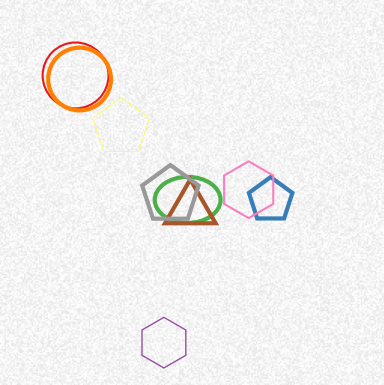[{"shape": "circle", "thickness": 1.5, "radius": 0.43, "center": [0.196, 0.804]}, {"shape": "pentagon", "thickness": 3, "radius": 0.3, "center": [0.703, 0.481]}, {"shape": "oval", "thickness": 3, "radius": 0.43, "center": [0.487, 0.481]}, {"shape": "hexagon", "thickness": 1, "radius": 0.33, "center": [0.426, 0.11]}, {"shape": "circle", "thickness": 3, "radius": 0.41, "center": [0.207, 0.795]}, {"shape": "pentagon", "thickness": 0.5, "radius": 0.39, "center": [0.315, 0.669]}, {"shape": "triangle", "thickness": 3, "radius": 0.38, "center": [0.494, 0.458]}, {"shape": "hexagon", "thickness": 1.5, "radius": 0.37, "center": [0.646, 0.507]}, {"shape": "pentagon", "thickness": 3, "radius": 0.39, "center": [0.443, 0.494]}]